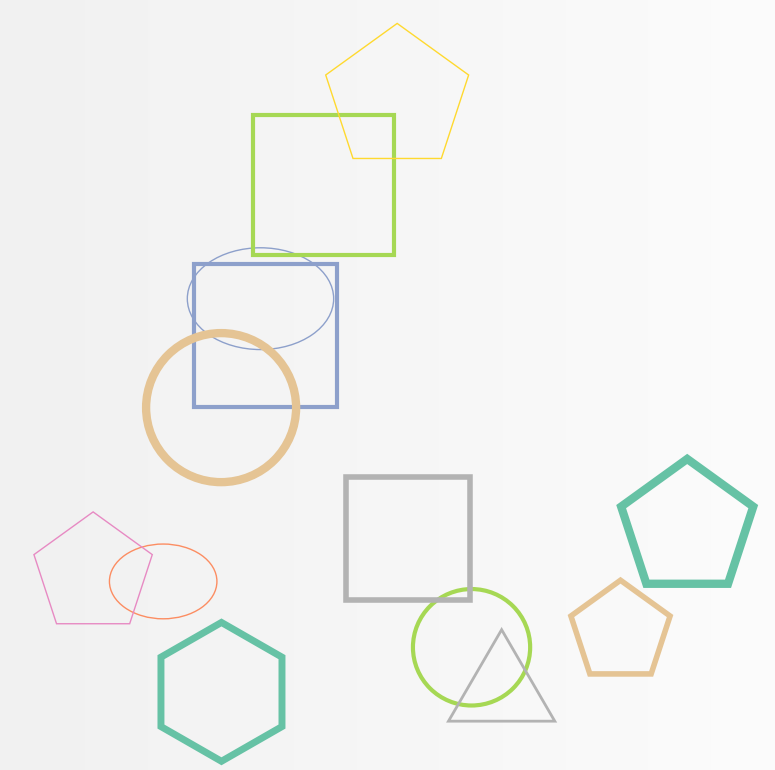[{"shape": "pentagon", "thickness": 3, "radius": 0.45, "center": [0.887, 0.314]}, {"shape": "hexagon", "thickness": 2.5, "radius": 0.45, "center": [0.286, 0.101]}, {"shape": "oval", "thickness": 0.5, "radius": 0.35, "center": [0.211, 0.245]}, {"shape": "oval", "thickness": 0.5, "radius": 0.47, "center": [0.336, 0.612]}, {"shape": "square", "thickness": 1.5, "radius": 0.46, "center": [0.343, 0.564]}, {"shape": "pentagon", "thickness": 0.5, "radius": 0.4, "center": [0.12, 0.255]}, {"shape": "circle", "thickness": 1.5, "radius": 0.38, "center": [0.608, 0.159]}, {"shape": "square", "thickness": 1.5, "radius": 0.45, "center": [0.417, 0.76]}, {"shape": "pentagon", "thickness": 0.5, "radius": 0.48, "center": [0.512, 0.873]}, {"shape": "pentagon", "thickness": 2, "radius": 0.34, "center": [0.801, 0.179]}, {"shape": "circle", "thickness": 3, "radius": 0.48, "center": [0.285, 0.471]}, {"shape": "square", "thickness": 2, "radius": 0.4, "center": [0.527, 0.3]}, {"shape": "triangle", "thickness": 1, "radius": 0.4, "center": [0.647, 0.103]}]